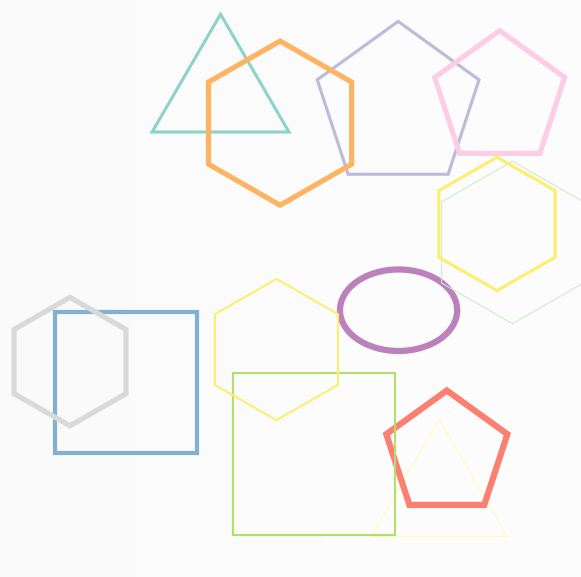[{"shape": "triangle", "thickness": 1.5, "radius": 0.68, "center": [0.379, 0.839]}, {"shape": "triangle", "thickness": 0.5, "radius": 0.68, "center": [0.756, 0.138]}, {"shape": "pentagon", "thickness": 1.5, "radius": 0.73, "center": [0.685, 0.816]}, {"shape": "pentagon", "thickness": 3, "radius": 0.55, "center": [0.769, 0.213]}, {"shape": "square", "thickness": 2, "radius": 0.61, "center": [0.217, 0.336]}, {"shape": "hexagon", "thickness": 2.5, "radius": 0.71, "center": [0.482, 0.786]}, {"shape": "square", "thickness": 1, "radius": 0.7, "center": [0.54, 0.213]}, {"shape": "pentagon", "thickness": 2.5, "radius": 0.59, "center": [0.86, 0.829]}, {"shape": "hexagon", "thickness": 2.5, "radius": 0.56, "center": [0.12, 0.373]}, {"shape": "oval", "thickness": 3, "radius": 0.5, "center": [0.686, 0.462]}, {"shape": "hexagon", "thickness": 0.5, "radius": 0.7, "center": [0.882, 0.579]}, {"shape": "hexagon", "thickness": 1, "radius": 0.61, "center": [0.476, 0.394]}, {"shape": "hexagon", "thickness": 1.5, "radius": 0.58, "center": [0.855, 0.611]}]